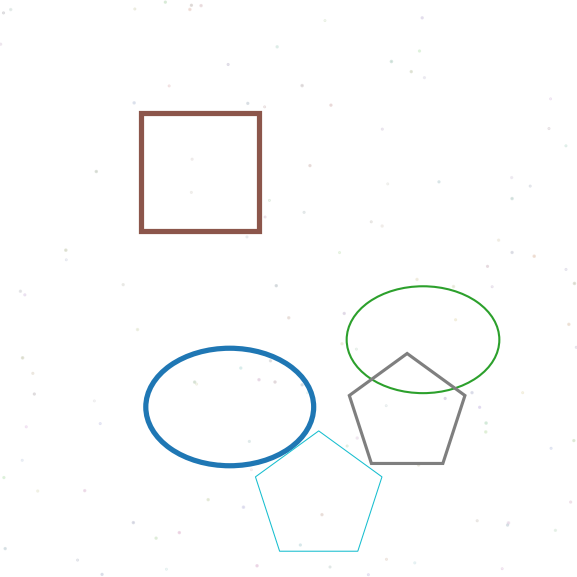[{"shape": "oval", "thickness": 2.5, "radius": 0.73, "center": [0.398, 0.294]}, {"shape": "oval", "thickness": 1, "radius": 0.66, "center": [0.732, 0.411]}, {"shape": "square", "thickness": 2.5, "radius": 0.51, "center": [0.346, 0.701]}, {"shape": "pentagon", "thickness": 1.5, "radius": 0.53, "center": [0.705, 0.282]}, {"shape": "pentagon", "thickness": 0.5, "radius": 0.58, "center": [0.552, 0.138]}]